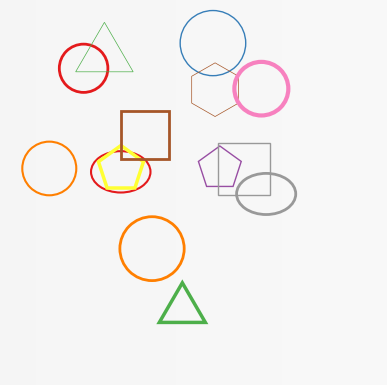[{"shape": "circle", "thickness": 2, "radius": 0.31, "center": [0.216, 0.823]}, {"shape": "oval", "thickness": 1.5, "radius": 0.38, "center": [0.312, 0.554]}, {"shape": "circle", "thickness": 1, "radius": 0.42, "center": [0.55, 0.888]}, {"shape": "triangle", "thickness": 0.5, "radius": 0.43, "center": [0.269, 0.856]}, {"shape": "triangle", "thickness": 2.5, "radius": 0.34, "center": [0.471, 0.197]}, {"shape": "pentagon", "thickness": 1, "radius": 0.29, "center": [0.567, 0.563]}, {"shape": "circle", "thickness": 1.5, "radius": 0.35, "center": [0.127, 0.562]}, {"shape": "circle", "thickness": 2, "radius": 0.41, "center": [0.392, 0.354]}, {"shape": "pentagon", "thickness": 2.5, "radius": 0.31, "center": [0.312, 0.561]}, {"shape": "square", "thickness": 2, "radius": 0.31, "center": [0.375, 0.65]}, {"shape": "hexagon", "thickness": 0.5, "radius": 0.35, "center": [0.555, 0.767]}, {"shape": "circle", "thickness": 3, "radius": 0.35, "center": [0.674, 0.77]}, {"shape": "square", "thickness": 1, "radius": 0.33, "center": [0.629, 0.56]}, {"shape": "oval", "thickness": 2, "radius": 0.38, "center": [0.687, 0.496]}]